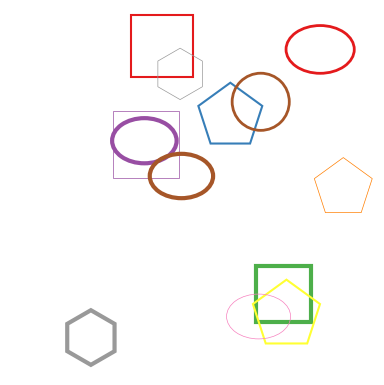[{"shape": "square", "thickness": 1.5, "radius": 0.4, "center": [0.421, 0.881]}, {"shape": "oval", "thickness": 2, "radius": 0.44, "center": [0.832, 0.872]}, {"shape": "pentagon", "thickness": 1.5, "radius": 0.44, "center": [0.598, 0.698]}, {"shape": "square", "thickness": 3, "radius": 0.36, "center": [0.737, 0.237]}, {"shape": "square", "thickness": 0.5, "radius": 0.43, "center": [0.379, 0.625]}, {"shape": "oval", "thickness": 3, "radius": 0.42, "center": [0.375, 0.634]}, {"shape": "pentagon", "thickness": 0.5, "radius": 0.4, "center": [0.892, 0.512]}, {"shape": "pentagon", "thickness": 1.5, "radius": 0.46, "center": [0.744, 0.182]}, {"shape": "circle", "thickness": 2, "radius": 0.37, "center": [0.677, 0.736]}, {"shape": "oval", "thickness": 3, "radius": 0.41, "center": [0.471, 0.543]}, {"shape": "oval", "thickness": 0.5, "radius": 0.42, "center": [0.672, 0.178]}, {"shape": "hexagon", "thickness": 3, "radius": 0.35, "center": [0.236, 0.123]}, {"shape": "hexagon", "thickness": 0.5, "radius": 0.33, "center": [0.468, 0.808]}]